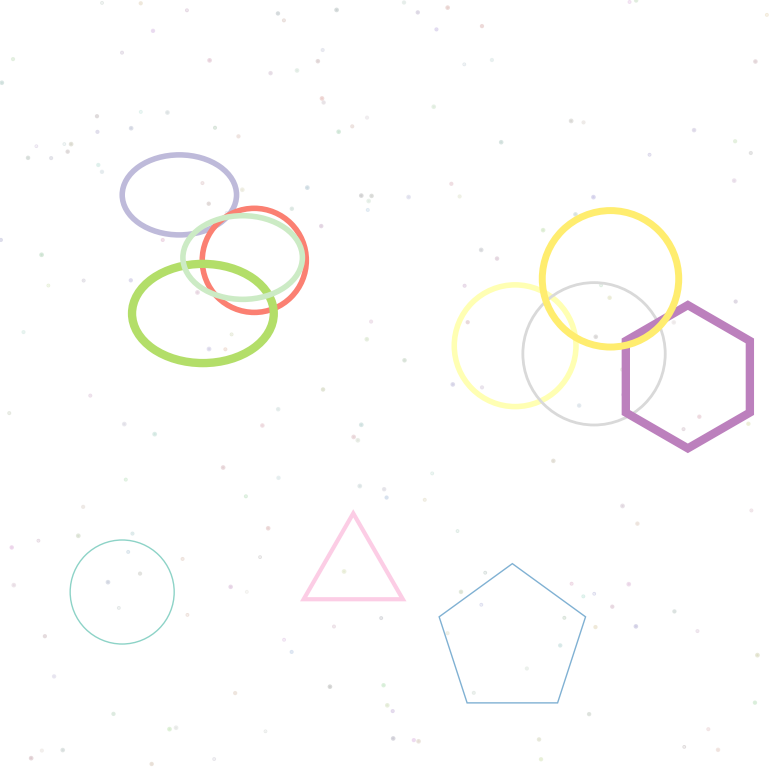[{"shape": "circle", "thickness": 0.5, "radius": 0.34, "center": [0.159, 0.231]}, {"shape": "circle", "thickness": 2, "radius": 0.4, "center": [0.669, 0.551]}, {"shape": "oval", "thickness": 2, "radius": 0.37, "center": [0.233, 0.747]}, {"shape": "circle", "thickness": 2, "radius": 0.34, "center": [0.33, 0.662]}, {"shape": "pentagon", "thickness": 0.5, "radius": 0.5, "center": [0.665, 0.168]}, {"shape": "oval", "thickness": 3, "radius": 0.46, "center": [0.264, 0.593]}, {"shape": "triangle", "thickness": 1.5, "radius": 0.37, "center": [0.459, 0.259]}, {"shape": "circle", "thickness": 1, "radius": 0.46, "center": [0.771, 0.541]}, {"shape": "hexagon", "thickness": 3, "radius": 0.47, "center": [0.893, 0.511]}, {"shape": "oval", "thickness": 2, "radius": 0.39, "center": [0.315, 0.666]}, {"shape": "circle", "thickness": 2.5, "radius": 0.44, "center": [0.793, 0.638]}]